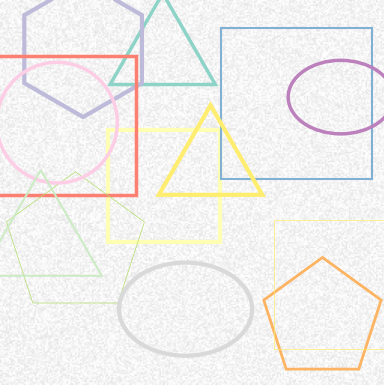[{"shape": "triangle", "thickness": 2.5, "radius": 0.79, "center": [0.423, 0.859]}, {"shape": "square", "thickness": 3, "radius": 0.73, "center": [0.426, 0.517]}, {"shape": "hexagon", "thickness": 3, "radius": 0.88, "center": [0.216, 0.872]}, {"shape": "square", "thickness": 2.5, "radius": 0.91, "center": [0.173, 0.674]}, {"shape": "square", "thickness": 1.5, "radius": 0.98, "center": [0.769, 0.732]}, {"shape": "pentagon", "thickness": 2, "radius": 0.8, "center": [0.838, 0.171]}, {"shape": "pentagon", "thickness": 0.5, "radius": 0.94, "center": [0.196, 0.365]}, {"shape": "circle", "thickness": 2.5, "radius": 0.78, "center": [0.148, 0.681]}, {"shape": "oval", "thickness": 3, "radius": 0.86, "center": [0.482, 0.197]}, {"shape": "oval", "thickness": 2.5, "radius": 0.68, "center": [0.885, 0.748]}, {"shape": "triangle", "thickness": 1.5, "radius": 0.91, "center": [0.106, 0.375]}, {"shape": "square", "thickness": 0.5, "radius": 0.84, "center": [0.879, 0.26]}, {"shape": "triangle", "thickness": 3, "radius": 0.78, "center": [0.547, 0.571]}]